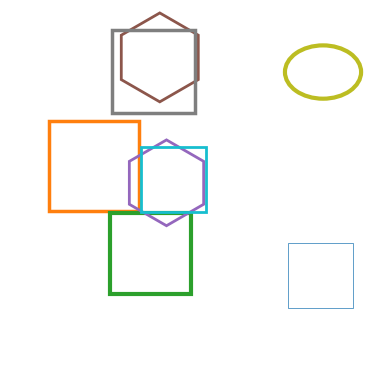[{"shape": "square", "thickness": 0.5, "radius": 0.42, "center": [0.832, 0.285]}, {"shape": "square", "thickness": 2.5, "radius": 0.59, "center": [0.245, 0.569]}, {"shape": "square", "thickness": 3, "radius": 0.53, "center": [0.392, 0.343]}, {"shape": "hexagon", "thickness": 2, "radius": 0.56, "center": [0.432, 0.525]}, {"shape": "hexagon", "thickness": 2, "radius": 0.58, "center": [0.415, 0.851]}, {"shape": "square", "thickness": 2.5, "radius": 0.54, "center": [0.399, 0.815]}, {"shape": "oval", "thickness": 3, "radius": 0.49, "center": [0.839, 0.813]}, {"shape": "square", "thickness": 2, "radius": 0.42, "center": [0.45, 0.534]}]